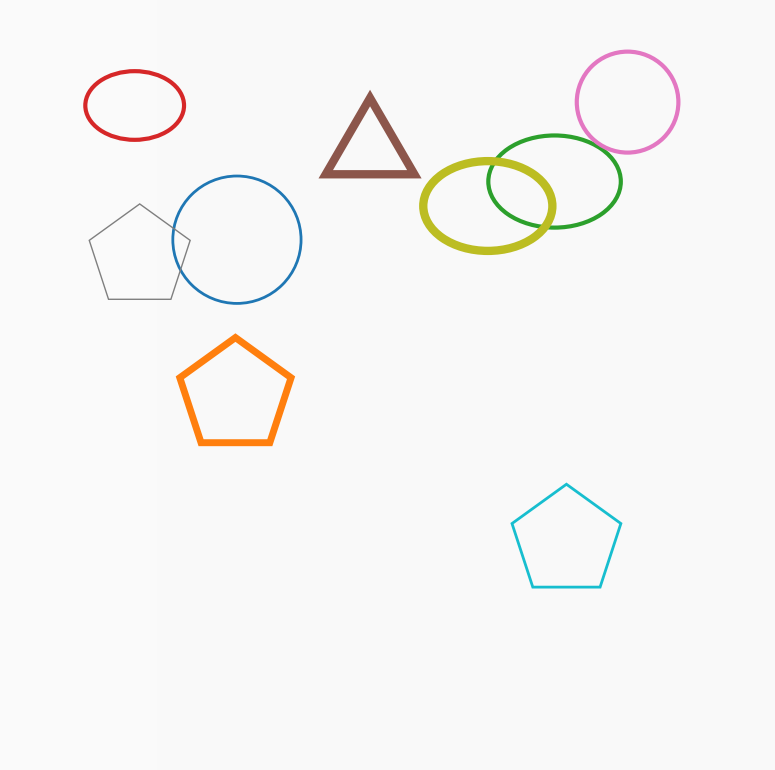[{"shape": "circle", "thickness": 1, "radius": 0.41, "center": [0.306, 0.689]}, {"shape": "pentagon", "thickness": 2.5, "radius": 0.38, "center": [0.304, 0.486]}, {"shape": "oval", "thickness": 1.5, "radius": 0.43, "center": [0.716, 0.764]}, {"shape": "oval", "thickness": 1.5, "radius": 0.32, "center": [0.174, 0.863]}, {"shape": "triangle", "thickness": 3, "radius": 0.33, "center": [0.477, 0.807]}, {"shape": "circle", "thickness": 1.5, "radius": 0.33, "center": [0.81, 0.867]}, {"shape": "pentagon", "thickness": 0.5, "radius": 0.34, "center": [0.18, 0.667]}, {"shape": "oval", "thickness": 3, "radius": 0.42, "center": [0.629, 0.732]}, {"shape": "pentagon", "thickness": 1, "radius": 0.37, "center": [0.731, 0.297]}]